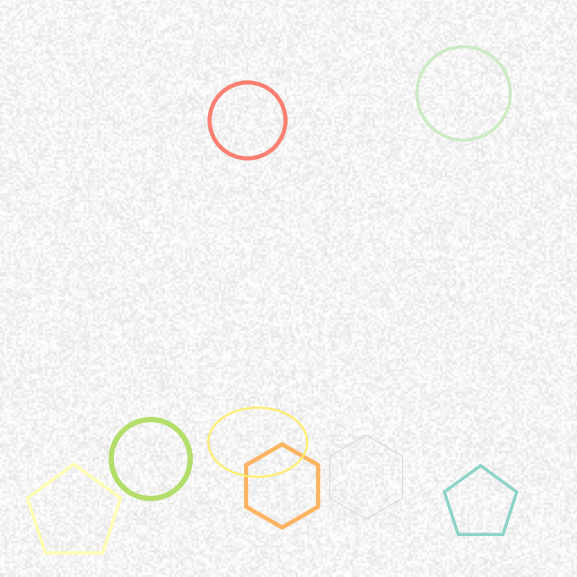[{"shape": "pentagon", "thickness": 1.5, "radius": 0.33, "center": [0.832, 0.127]}, {"shape": "pentagon", "thickness": 1.5, "radius": 0.42, "center": [0.128, 0.11]}, {"shape": "circle", "thickness": 2, "radius": 0.33, "center": [0.429, 0.791]}, {"shape": "hexagon", "thickness": 2, "radius": 0.36, "center": [0.488, 0.158]}, {"shape": "circle", "thickness": 2.5, "radius": 0.34, "center": [0.261, 0.204]}, {"shape": "hexagon", "thickness": 0.5, "radius": 0.36, "center": [0.634, 0.173]}, {"shape": "circle", "thickness": 1.5, "radius": 0.4, "center": [0.803, 0.837]}, {"shape": "oval", "thickness": 1, "radius": 0.43, "center": [0.446, 0.233]}]